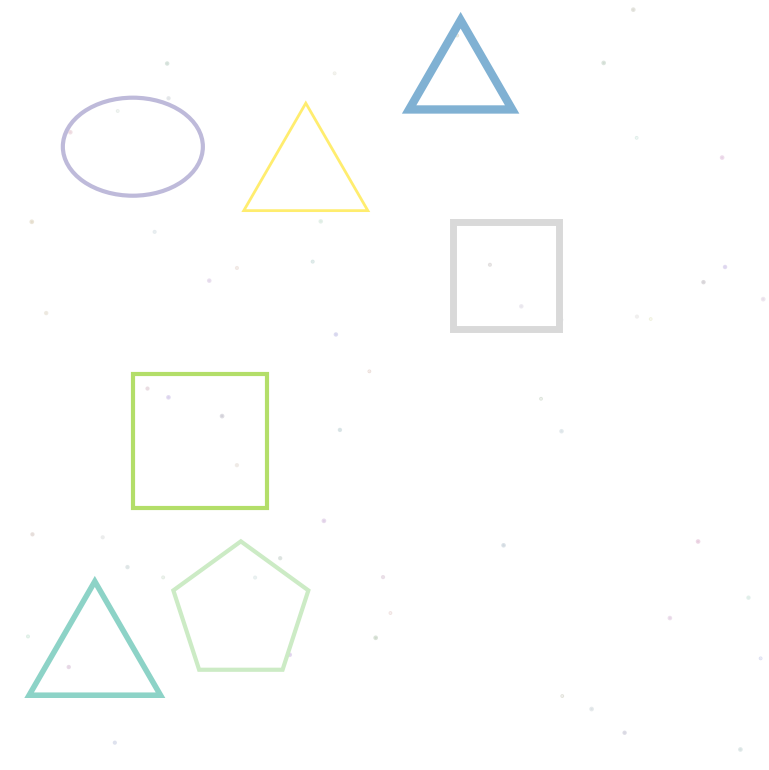[{"shape": "triangle", "thickness": 2, "radius": 0.49, "center": [0.123, 0.146]}, {"shape": "oval", "thickness": 1.5, "radius": 0.45, "center": [0.173, 0.809]}, {"shape": "triangle", "thickness": 3, "radius": 0.39, "center": [0.598, 0.896]}, {"shape": "square", "thickness": 1.5, "radius": 0.43, "center": [0.259, 0.427]}, {"shape": "square", "thickness": 2.5, "radius": 0.35, "center": [0.657, 0.643]}, {"shape": "pentagon", "thickness": 1.5, "radius": 0.46, "center": [0.313, 0.205]}, {"shape": "triangle", "thickness": 1, "radius": 0.47, "center": [0.397, 0.773]}]